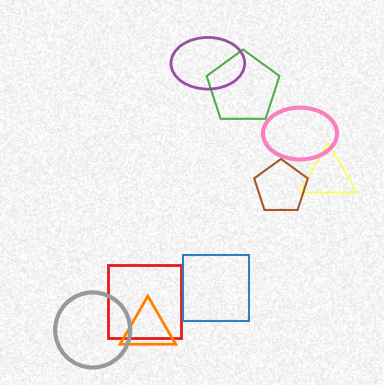[{"shape": "square", "thickness": 2, "radius": 0.47, "center": [0.376, 0.217]}, {"shape": "square", "thickness": 1.5, "radius": 0.43, "center": [0.561, 0.253]}, {"shape": "pentagon", "thickness": 1.5, "radius": 0.5, "center": [0.631, 0.772]}, {"shape": "oval", "thickness": 2, "radius": 0.48, "center": [0.54, 0.836]}, {"shape": "triangle", "thickness": 2, "radius": 0.42, "center": [0.384, 0.148]}, {"shape": "triangle", "thickness": 1, "radius": 0.43, "center": [0.852, 0.543]}, {"shape": "pentagon", "thickness": 1.5, "radius": 0.37, "center": [0.73, 0.514]}, {"shape": "oval", "thickness": 3, "radius": 0.48, "center": [0.779, 0.653]}, {"shape": "circle", "thickness": 3, "radius": 0.49, "center": [0.241, 0.143]}]